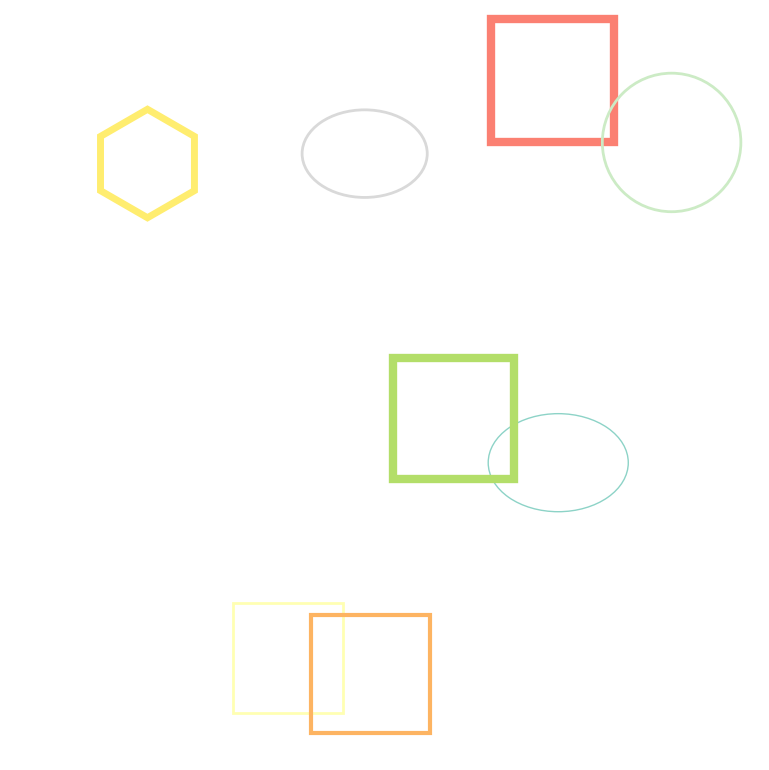[{"shape": "oval", "thickness": 0.5, "radius": 0.45, "center": [0.725, 0.399]}, {"shape": "square", "thickness": 1, "radius": 0.36, "center": [0.374, 0.146]}, {"shape": "square", "thickness": 3, "radius": 0.4, "center": [0.717, 0.895]}, {"shape": "square", "thickness": 1.5, "radius": 0.39, "center": [0.481, 0.125]}, {"shape": "square", "thickness": 3, "radius": 0.39, "center": [0.589, 0.457]}, {"shape": "oval", "thickness": 1, "radius": 0.41, "center": [0.474, 0.8]}, {"shape": "circle", "thickness": 1, "radius": 0.45, "center": [0.872, 0.815]}, {"shape": "hexagon", "thickness": 2.5, "radius": 0.35, "center": [0.192, 0.788]}]